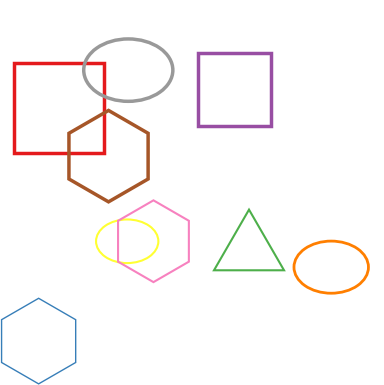[{"shape": "square", "thickness": 2.5, "radius": 0.58, "center": [0.154, 0.72]}, {"shape": "hexagon", "thickness": 1, "radius": 0.56, "center": [0.1, 0.114]}, {"shape": "triangle", "thickness": 1.5, "radius": 0.53, "center": [0.647, 0.35]}, {"shape": "square", "thickness": 2.5, "radius": 0.48, "center": [0.609, 0.767]}, {"shape": "oval", "thickness": 2, "radius": 0.48, "center": [0.86, 0.306]}, {"shape": "oval", "thickness": 1.5, "radius": 0.4, "center": [0.33, 0.373]}, {"shape": "hexagon", "thickness": 2.5, "radius": 0.59, "center": [0.282, 0.594]}, {"shape": "hexagon", "thickness": 1.5, "radius": 0.53, "center": [0.399, 0.373]}, {"shape": "oval", "thickness": 2.5, "radius": 0.58, "center": [0.333, 0.818]}]